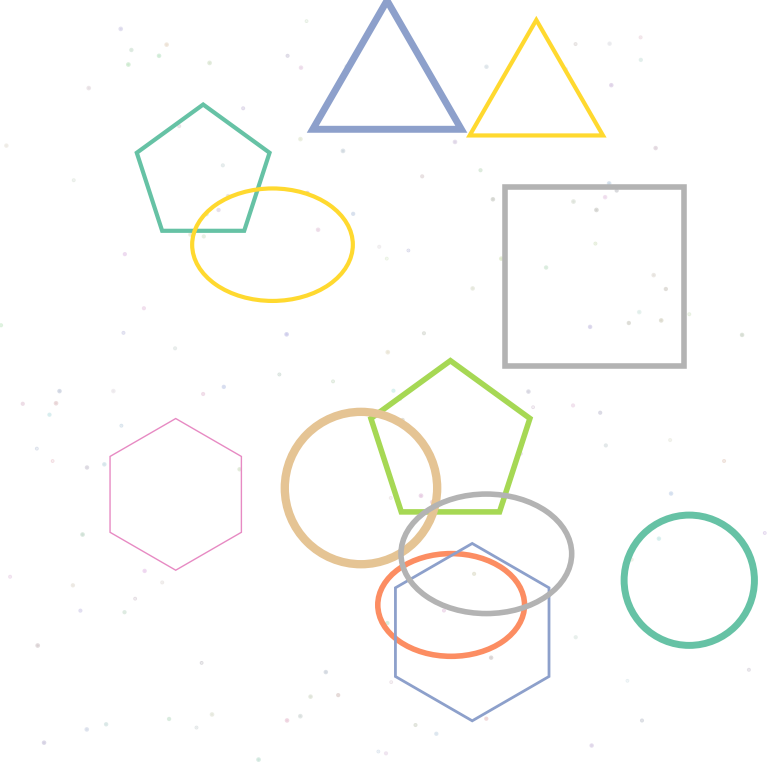[{"shape": "circle", "thickness": 2.5, "radius": 0.42, "center": [0.895, 0.246]}, {"shape": "pentagon", "thickness": 1.5, "radius": 0.45, "center": [0.264, 0.774]}, {"shape": "oval", "thickness": 2, "radius": 0.48, "center": [0.586, 0.214]}, {"shape": "triangle", "thickness": 2.5, "radius": 0.56, "center": [0.503, 0.888]}, {"shape": "hexagon", "thickness": 1, "radius": 0.58, "center": [0.613, 0.179]}, {"shape": "hexagon", "thickness": 0.5, "radius": 0.49, "center": [0.228, 0.358]}, {"shape": "pentagon", "thickness": 2, "radius": 0.54, "center": [0.585, 0.423]}, {"shape": "oval", "thickness": 1.5, "radius": 0.52, "center": [0.354, 0.682]}, {"shape": "triangle", "thickness": 1.5, "radius": 0.5, "center": [0.697, 0.874]}, {"shape": "circle", "thickness": 3, "radius": 0.49, "center": [0.469, 0.366]}, {"shape": "square", "thickness": 2, "radius": 0.58, "center": [0.772, 0.641]}, {"shape": "oval", "thickness": 2, "radius": 0.55, "center": [0.632, 0.281]}]